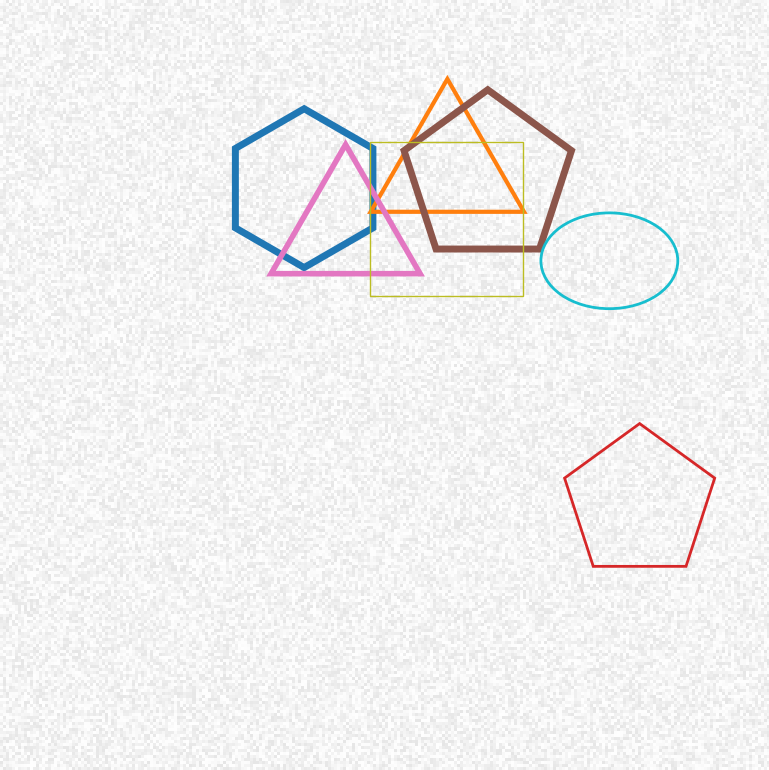[{"shape": "hexagon", "thickness": 2.5, "radius": 0.52, "center": [0.395, 0.756]}, {"shape": "triangle", "thickness": 1.5, "radius": 0.57, "center": [0.581, 0.782]}, {"shape": "pentagon", "thickness": 1, "radius": 0.51, "center": [0.831, 0.347]}, {"shape": "pentagon", "thickness": 2.5, "radius": 0.57, "center": [0.633, 0.769]}, {"shape": "triangle", "thickness": 2, "radius": 0.56, "center": [0.449, 0.7]}, {"shape": "square", "thickness": 0.5, "radius": 0.5, "center": [0.58, 0.716]}, {"shape": "oval", "thickness": 1, "radius": 0.44, "center": [0.791, 0.661]}]